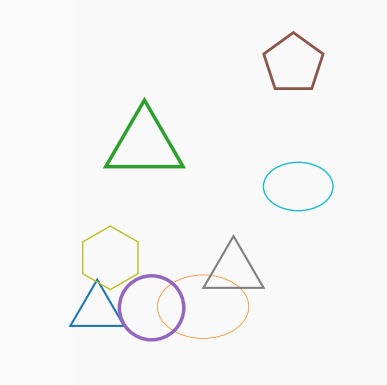[{"shape": "triangle", "thickness": 1.5, "radius": 0.4, "center": [0.251, 0.194]}, {"shape": "oval", "thickness": 0.5, "radius": 0.59, "center": [0.524, 0.203]}, {"shape": "triangle", "thickness": 2.5, "radius": 0.58, "center": [0.373, 0.625]}, {"shape": "circle", "thickness": 2.5, "radius": 0.42, "center": [0.391, 0.2]}, {"shape": "pentagon", "thickness": 2, "radius": 0.4, "center": [0.757, 0.835]}, {"shape": "triangle", "thickness": 1.5, "radius": 0.45, "center": [0.603, 0.297]}, {"shape": "hexagon", "thickness": 1, "radius": 0.41, "center": [0.285, 0.33]}, {"shape": "oval", "thickness": 1, "radius": 0.45, "center": [0.77, 0.516]}]